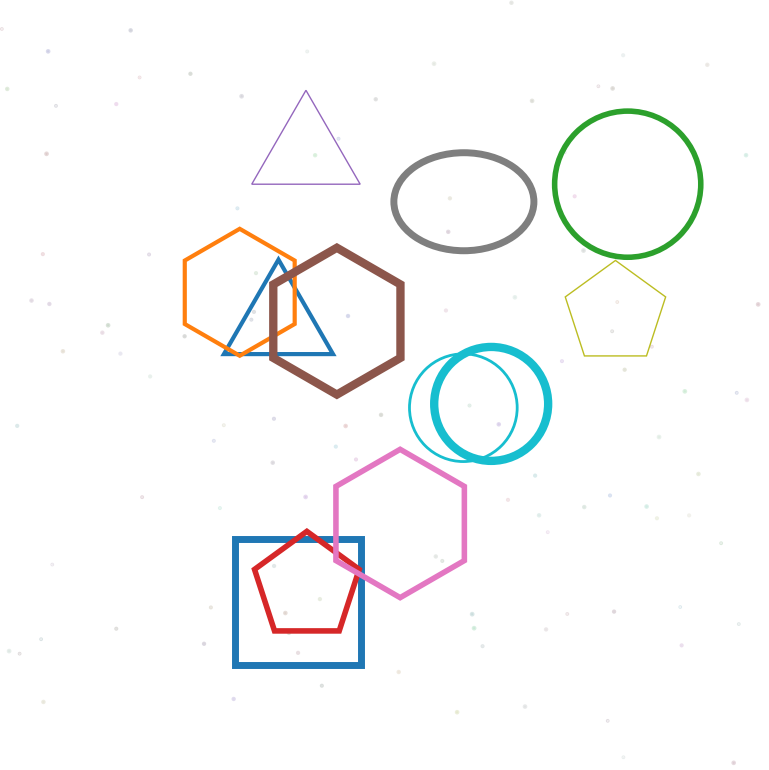[{"shape": "square", "thickness": 2.5, "radius": 0.41, "center": [0.387, 0.218]}, {"shape": "triangle", "thickness": 1.5, "radius": 0.41, "center": [0.362, 0.581]}, {"shape": "hexagon", "thickness": 1.5, "radius": 0.41, "center": [0.311, 0.62]}, {"shape": "circle", "thickness": 2, "radius": 0.47, "center": [0.815, 0.761]}, {"shape": "pentagon", "thickness": 2, "radius": 0.36, "center": [0.399, 0.238]}, {"shape": "triangle", "thickness": 0.5, "radius": 0.41, "center": [0.397, 0.801]}, {"shape": "hexagon", "thickness": 3, "radius": 0.48, "center": [0.437, 0.583]}, {"shape": "hexagon", "thickness": 2, "radius": 0.48, "center": [0.52, 0.32]}, {"shape": "oval", "thickness": 2.5, "radius": 0.45, "center": [0.602, 0.738]}, {"shape": "pentagon", "thickness": 0.5, "radius": 0.34, "center": [0.799, 0.593]}, {"shape": "circle", "thickness": 3, "radius": 0.37, "center": [0.638, 0.475]}, {"shape": "circle", "thickness": 1, "radius": 0.35, "center": [0.602, 0.471]}]